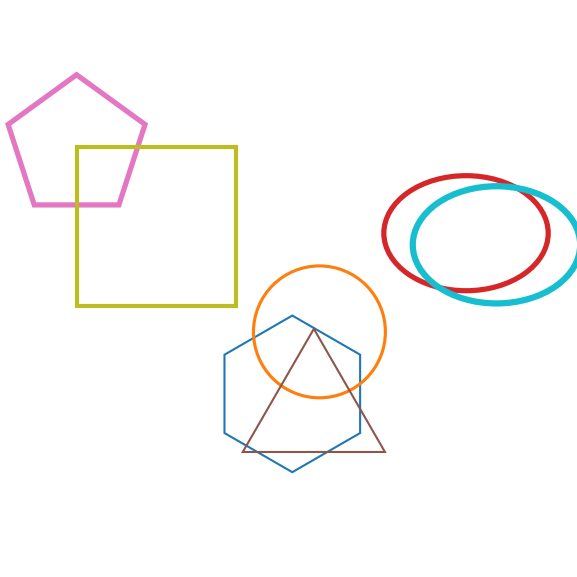[{"shape": "hexagon", "thickness": 1, "radius": 0.68, "center": [0.506, 0.317]}, {"shape": "circle", "thickness": 1.5, "radius": 0.57, "center": [0.553, 0.424]}, {"shape": "oval", "thickness": 2.5, "radius": 0.71, "center": [0.807, 0.595]}, {"shape": "triangle", "thickness": 1, "radius": 0.71, "center": [0.543, 0.288]}, {"shape": "pentagon", "thickness": 2.5, "radius": 0.62, "center": [0.133, 0.745]}, {"shape": "square", "thickness": 2, "radius": 0.69, "center": [0.271, 0.608]}, {"shape": "oval", "thickness": 3, "radius": 0.72, "center": [0.86, 0.575]}]